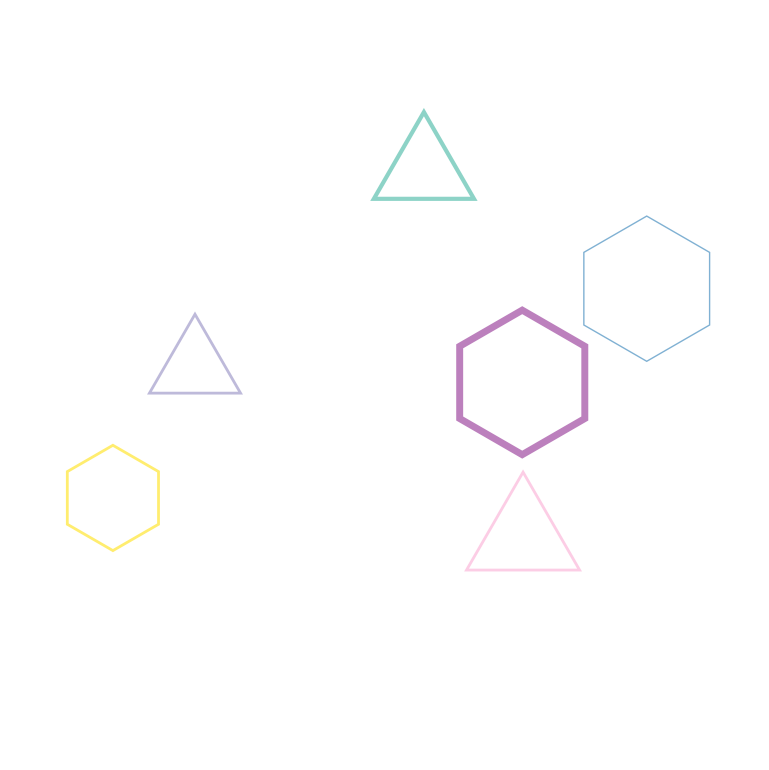[{"shape": "triangle", "thickness": 1.5, "radius": 0.38, "center": [0.551, 0.779]}, {"shape": "triangle", "thickness": 1, "radius": 0.34, "center": [0.253, 0.524]}, {"shape": "hexagon", "thickness": 0.5, "radius": 0.47, "center": [0.84, 0.625]}, {"shape": "triangle", "thickness": 1, "radius": 0.42, "center": [0.679, 0.302]}, {"shape": "hexagon", "thickness": 2.5, "radius": 0.47, "center": [0.678, 0.503]}, {"shape": "hexagon", "thickness": 1, "radius": 0.34, "center": [0.147, 0.353]}]